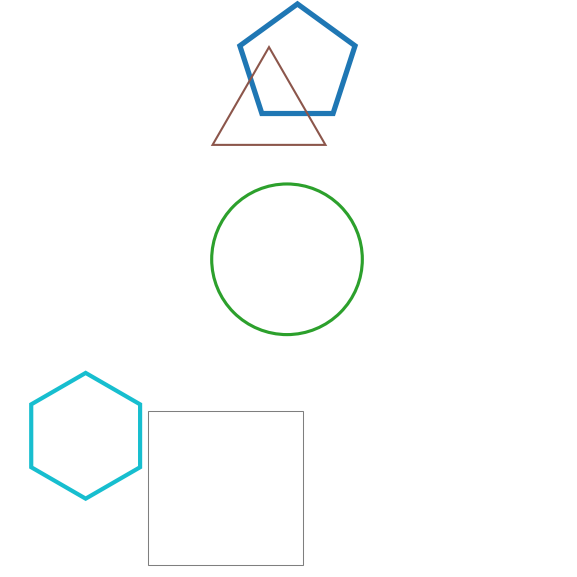[{"shape": "pentagon", "thickness": 2.5, "radius": 0.52, "center": [0.515, 0.887]}, {"shape": "circle", "thickness": 1.5, "radius": 0.65, "center": [0.497, 0.55]}, {"shape": "triangle", "thickness": 1, "radius": 0.56, "center": [0.466, 0.805]}, {"shape": "square", "thickness": 0.5, "radius": 0.67, "center": [0.39, 0.154]}, {"shape": "hexagon", "thickness": 2, "radius": 0.54, "center": [0.148, 0.245]}]